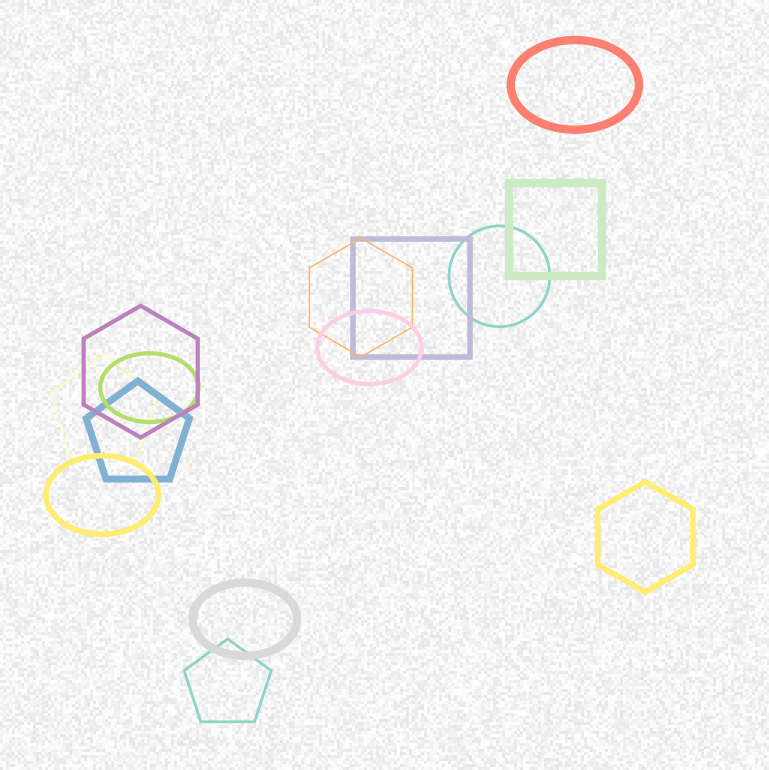[{"shape": "circle", "thickness": 1, "radius": 0.33, "center": [0.649, 0.641]}, {"shape": "pentagon", "thickness": 1, "radius": 0.3, "center": [0.296, 0.111]}, {"shape": "pentagon", "thickness": 0.5, "radius": 0.37, "center": [0.135, 0.466]}, {"shape": "square", "thickness": 2, "radius": 0.38, "center": [0.534, 0.613]}, {"shape": "oval", "thickness": 3, "radius": 0.42, "center": [0.747, 0.89]}, {"shape": "pentagon", "thickness": 2.5, "radius": 0.35, "center": [0.179, 0.435]}, {"shape": "hexagon", "thickness": 0.5, "radius": 0.39, "center": [0.469, 0.614]}, {"shape": "oval", "thickness": 1.5, "radius": 0.32, "center": [0.194, 0.497]}, {"shape": "oval", "thickness": 1.5, "radius": 0.34, "center": [0.48, 0.549]}, {"shape": "oval", "thickness": 3, "radius": 0.34, "center": [0.318, 0.196]}, {"shape": "hexagon", "thickness": 1.5, "radius": 0.43, "center": [0.183, 0.517]}, {"shape": "square", "thickness": 3, "radius": 0.3, "center": [0.721, 0.702]}, {"shape": "hexagon", "thickness": 2, "radius": 0.36, "center": [0.838, 0.303]}, {"shape": "oval", "thickness": 2, "radius": 0.36, "center": [0.133, 0.357]}]